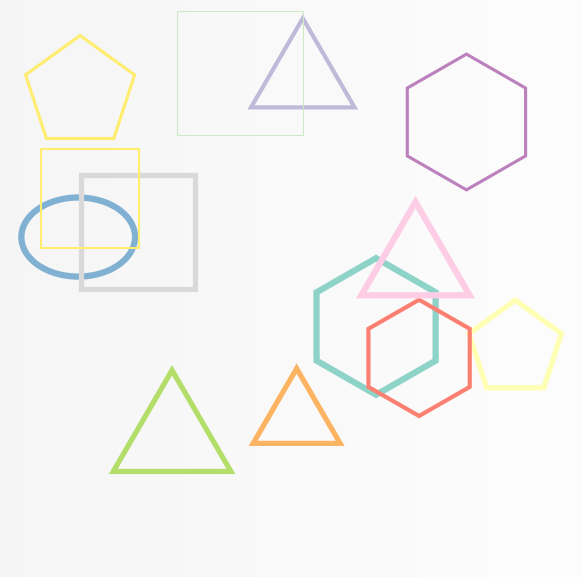[{"shape": "hexagon", "thickness": 3, "radius": 0.59, "center": [0.647, 0.434]}, {"shape": "pentagon", "thickness": 2.5, "radius": 0.42, "center": [0.886, 0.396]}, {"shape": "triangle", "thickness": 2, "radius": 0.51, "center": [0.521, 0.865]}, {"shape": "hexagon", "thickness": 2, "radius": 0.5, "center": [0.721, 0.379]}, {"shape": "oval", "thickness": 3, "radius": 0.49, "center": [0.135, 0.589]}, {"shape": "triangle", "thickness": 2.5, "radius": 0.43, "center": [0.51, 0.275]}, {"shape": "triangle", "thickness": 2.5, "radius": 0.58, "center": [0.296, 0.241]}, {"shape": "triangle", "thickness": 3, "radius": 0.54, "center": [0.715, 0.542]}, {"shape": "square", "thickness": 2.5, "radius": 0.49, "center": [0.238, 0.597]}, {"shape": "hexagon", "thickness": 1.5, "radius": 0.59, "center": [0.802, 0.788]}, {"shape": "square", "thickness": 0.5, "radius": 0.54, "center": [0.413, 0.873]}, {"shape": "pentagon", "thickness": 1.5, "radius": 0.49, "center": [0.138, 0.839]}, {"shape": "square", "thickness": 1, "radius": 0.42, "center": [0.155, 0.655]}]